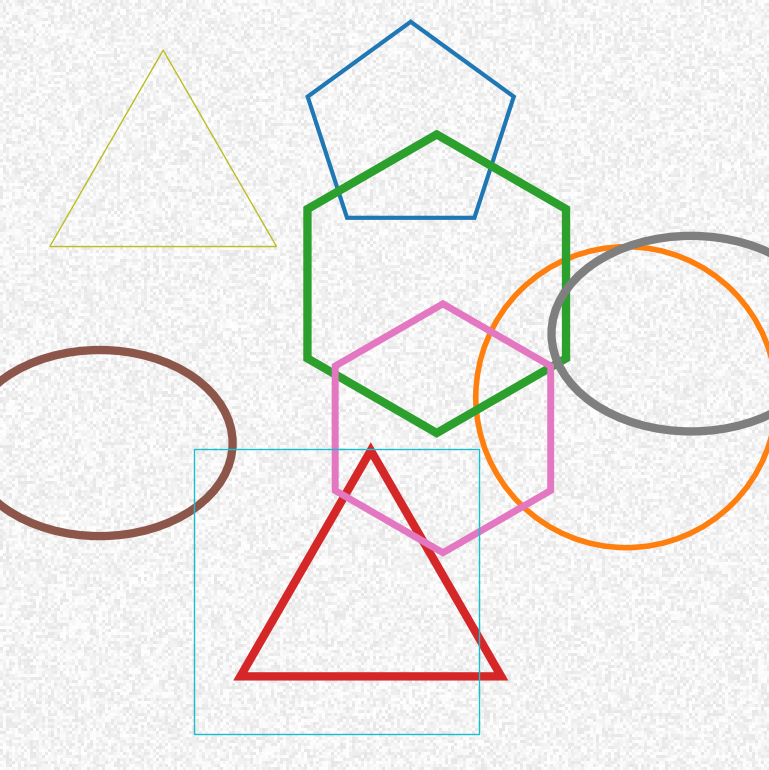[{"shape": "pentagon", "thickness": 1.5, "radius": 0.7, "center": [0.533, 0.831]}, {"shape": "circle", "thickness": 2, "radius": 0.98, "center": [0.813, 0.484]}, {"shape": "hexagon", "thickness": 3, "radius": 0.97, "center": [0.567, 0.632]}, {"shape": "triangle", "thickness": 3, "radius": 0.98, "center": [0.482, 0.219]}, {"shape": "oval", "thickness": 3, "radius": 0.86, "center": [0.129, 0.425]}, {"shape": "hexagon", "thickness": 2.5, "radius": 0.81, "center": [0.575, 0.444]}, {"shape": "oval", "thickness": 3, "radius": 0.91, "center": [0.898, 0.567]}, {"shape": "triangle", "thickness": 0.5, "radius": 0.85, "center": [0.212, 0.765]}, {"shape": "square", "thickness": 0.5, "radius": 0.92, "center": [0.437, 0.232]}]